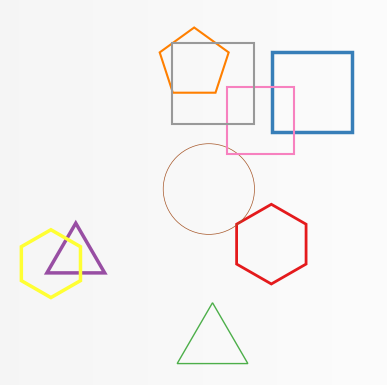[{"shape": "hexagon", "thickness": 2, "radius": 0.52, "center": [0.7, 0.366]}, {"shape": "square", "thickness": 2.5, "radius": 0.52, "center": [0.804, 0.762]}, {"shape": "triangle", "thickness": 1, "radius": 0.53, "center": [0.548, 0.108]}, {"shape": "triangle", "thickness": 2.5, "radius": 0.43, "center": [0.196, 0.334]}, {"shape": "pentagon", "thickness": 1.5, "radius": 0.47, "center": [0.501, 0.835]}, {"shape": "hexagon", "thickness": 2.5, "radius": 0.44, "center": [0.131, 0.315]}, {"shape": "circle", "thickness": 0.5, "radius": 0.59, "center": [0.539, 0.509]}, {"shape": "square", "thickness": 1.5, "radius": 0.43, "center": [0.672, 0.686]}, {"shape": "square", "thickness": 1.5, "radius": 0.53, "center": [0.55, 0.784]}]